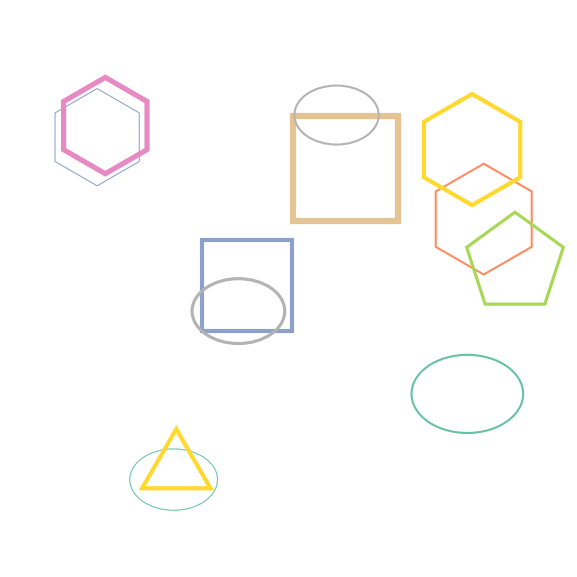[{"shape": "oval", "thickness": 1, "radius": 0.48, "center": [0.809, 0.317]}, {"shape": "oval", "thickness": 0.5, "radius": 0.38, "center": [0.301, 0.169]}, {"shape": "hexagon", "thickness": 1, "radius": 0.48, "center": [0.838, 0.62]}, {"shape": "square", "thickness": 2, "radius": 0.39, "center": [0.428, 0.504]}, {"shape": "hexagon", "thickness": 0.5, "radius": 0.42, "center": [0.168, 0.762]}, {"shape": "hexagon", "thickness": 2.5, "radius": 0.42, "center": [0.182, 0.782]}, {"shape": "pentagon", "thickness": 1.5, "radius": 0.44, "center": [0.892, 0.544]}, {"shape": "triangle", "thickness": 2, "radius": 0.34, "center": [0.305, 0.188]}, {"shape": "hexagon", "thickness": 2, "radius": 0.48, "center": [0.817, 0.74]}, {"shape": "square", "thickness": 3, "radius": 0.46, "center": [0.598, 0.708]}, {"shape": "oval", "thickness": 1, "radius": 0.36, "center": [0.583, 0.8]}, {"shape": "oval", "thickness": 1.5, "radius": 0.4, "center": [0.413, 0.46]}]